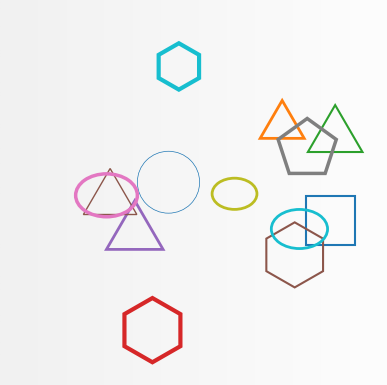[{"shape": "circle", "thickness": 0.5, "radius": 0.4, "center": [0.435, 0.527]}, {"shape": "square", "thickness": 1.5, "radius": 0.32, "center": [0.853, 0.428]}, {"shape": "triangle", "thickness": 2, "radius": 0.33, "center": [0.728, 0.673]}, {"shape": "triangle", "thickness": 1.5, "radius": 0.41, "center": [0.865, 0.646]}, {"shape": "hexagon", "thickness": 3, "radius": 0.42, "center": [0.393, 0.142]}, {"shape": "triangle", "thickness": 2, "radius": 0.42, "center": [0.348, 0.394]}, {"shape": "hexagon", "thickness": 1.5, "radius": 0.42, "center": [0.761, 0.338]}, {"shape": "triangle", "thickness": 1, "radius": 0.4, "center": [0.284, 0.483]}, {"shape": "oval", "thickness": 2.5, "radius": 0.4, "center": [0.275, 0.493]}, {"shape": "pentagon", "thickness": 2.5, "radius": 0.39, "center": [0.793, 0.613]}, {"shape": "oval", "thickness": 2, "radius": 0.29, "center": [0.605, 0.497]}, {"shape": "oval", "thickness": 2, "radius": 0.36, "center": [0.773, 0.405]}, {"shape": "hexagon", "thickness": 3, "radius": 0.3, "center": [0.462, 0.827]}]